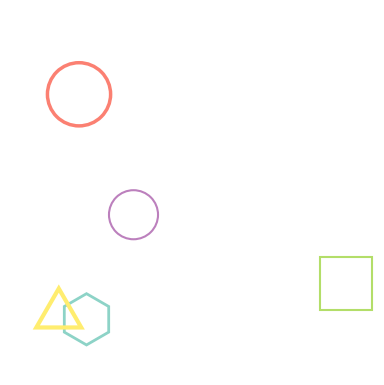[{"shape": "hexagon", "thickness": 2, "radius": 0.33, "center": [0.225, 0.171]}, {"shape": "circle", "thickness": 2.5, "radius": 0.41, "center": [0.205, 0.755]}, {"shape": "square", "thickness": 1.5, "radius": 0.34, "center": [0.898, 0.263]}, {"shape": "circle", "thickness": 1.5, "radius": 0.32, "center": [0.347, 0.442]}, {"shape": "triangle", "thickness": 3, "radius": 0.34, "center": [0.153, 0.183]}]